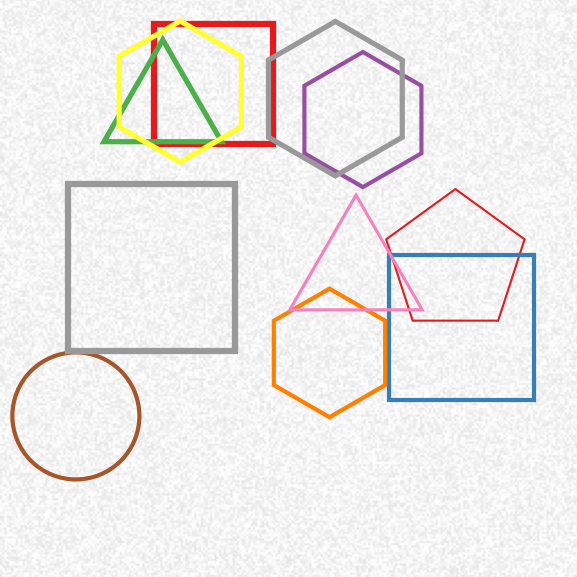[{"shape": "square", "thickness": 3, "radius": 0.52, "center": [0.37, 0.854]}, {"shape": "pentagon", "thickness": 1, "radius": 0.63, "center": [0.789, 0.546]}, {"shape": "square", "thickness": 2, "radius": 0.63, "center": [0.799, 0.432]}, {"shape": "triangle", "thickness": 2.5, "radius": 0.59, "center": [0.282, 0.813]}, {"shape": "hexagon", "thickness": 2, "radius": 0.58, "center": [0.628, 0.792]}, {"shape": "hexagon", "thickness": 2, "radius": 0.56, "center": [0.571, 0.388]}, {"shape": "hexagon", "thickness": 2.5, "radius": 0.61, "center": [0.312, 0.84]}, {"shape": "circle", "thickness": 2, "radius": 0.55, "center": [0.131, 0.279]}, {"shape": "triangle", "thickness": 1.5, "radius": 0.66, "center": [0.616, 0.529]}, {"shape": "square", "thickness": 3, "radius": 0.72, "center": [0.262, 0.536]}, {"shape": "hexagon", "thickness": 2.5, "radius": 0.67, "center": [0.581, 0.828]}]